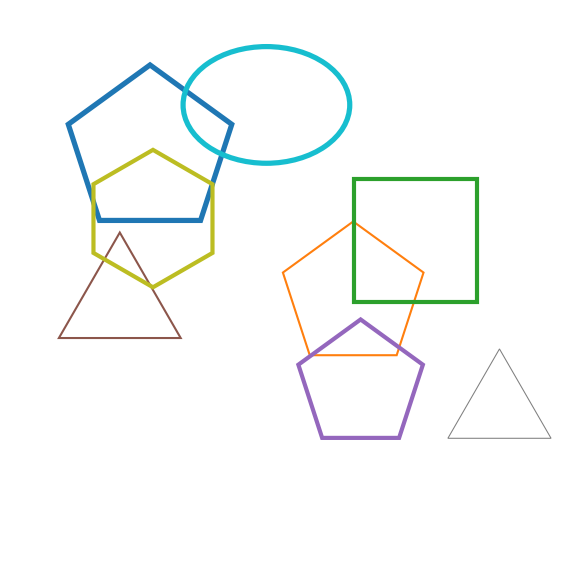[{"shape": "pentagon", "thickness": 2.5, "radius": 0.74, "center": [0.26, 0.738]}, {"shape": "pentagon", "thickness": 1, "radius": 0.64, "center": [0.612, 0.488]}, {"shape": "square", "thickness": 2, "radius": 0.53, "center": [0.72, 0.582]}, {"shape": "pentagon", "thickness": 2, "radius": 0.57, "center": [0.624, 0.333]}, {"shape": "triangle", "thickness": 1, "radius": 0.61, "center": [0.207, 0.475]}, {"shape": "triangle", "thickness": 0.5, "radius": 0.52, "center": [0.865, 0.292]}, {"shape": "hexagon", "thickness": 2, "radius": 0.59, "center": [0.265, 0.621]}, {"shape": "oval", "thickness": 2.5, "radius": 0.72, "center": [0.461, 0.817]}]